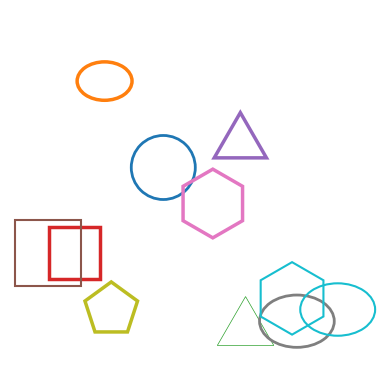[{"shape": "circle", "thickness": 2, "radius": 0.42, "center": [0.424, 0.565]}, {"shape": "oval", "thickness": 2.5, "radius": 0.36, "center": [0.272, 0.789]}, {"shape": "triangle", "thickness": 0.5, "radius": 0.42, "center": [0.638, 0.145]}, {"shape": "square", "thickness": 2.5, "radius": 0.33, "center": [0.193, 0.342]}, {"shape": "triangle", "thickness": 2.5, "radius": 0.39, "center": [0.624, 0.629]}, {"shape": "square", "thickness": 1.5, "radius": 0.43, "center": [0.125, 0.343]}, {"shape": "hexagon", "thickness": 2.5, "radius": 0.45, "center": [0.553, 0.471]}, {"shape": "oval", "thickness": 2, "radius": 0.49, "center": [0.771, 0.166]}, {"shape": "pentagon", "thickness": 2.5, "radius": 0.36, "center": [0.289, 0.196]}, {"shape": "hexagon", "thickness": 1.5, "radius": 0.47, "center": [0.759, 0.225]}, {"shape": "oval", "thickness": 1.5, "radius": 0.49, "center": [0.877, 0.196]}]